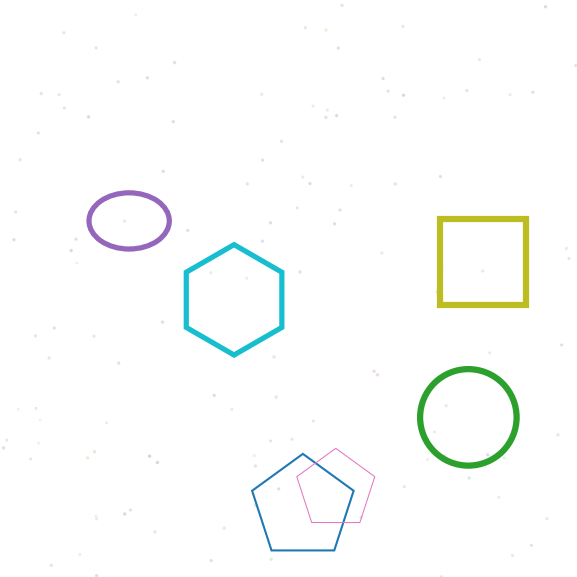[{"shape": "pentagon", "thickness": 1, "radius": 0.46, "center": [0.524, 0.121]}, {"shape": "circle", "thickness": 3, "radius": 0.42, "center": [0.811, 0.276]}, {"shape": "oval", "thickness": 2.5, "radius": 0.35, "center": [0.224, 0.617]}, {"shape": "pentagon", "thickness": 0.5, "radius": 0.36, "center": [0.581, 0.152]}, {"shape": "square", "thickness": 3, "radius": 0.37, "center": [0.836, 0.545]}, {"shape": "hexagon", "thickness": 2.5, "radius": 0.48, "center": [0.405, 0.48]}]